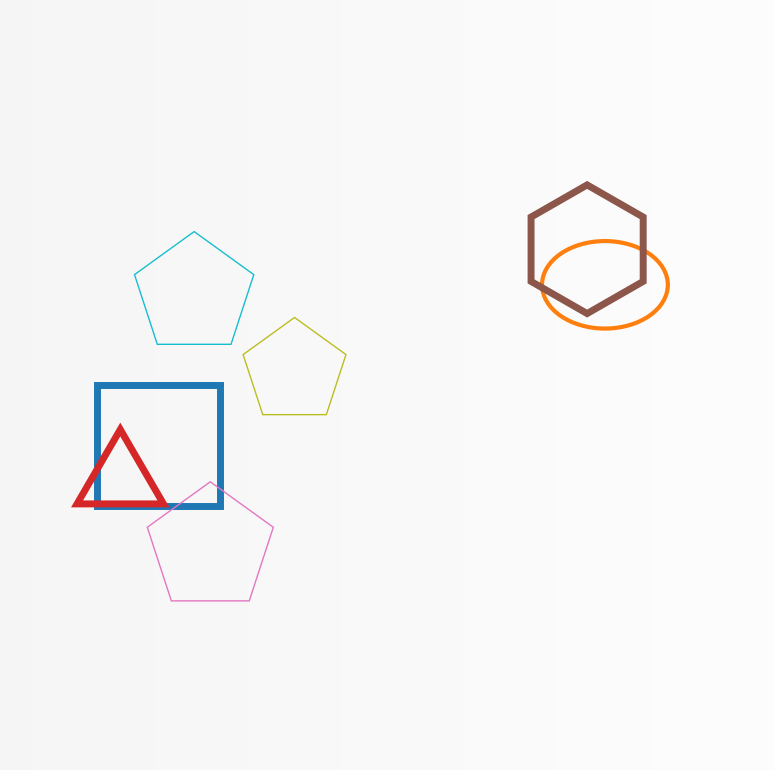[{"shape": "square", "thickness": 2.5, "radius": 0.39, "center": [0.205, 0.421]}, {"shape": "oval", "thickness": 1.5, "radius": 0.41, "center": [0.781, 0.63]}, {"shape": "triangle", "thickness": 2.5, "radius": 0.32, "center": [0.155, 0.378]}, {"shape": "hexagon", "thickness": 2.5, "radius": 0.42, "center": [0.758, 0.676]}, {"shape": "pentagon", "thickness": 0.5, "radius": 0.43, "center": [0.271, 0.289]}, {"shape": "pentagon", "thickness": 0.5, "radius": 0.35, "center": [0.38, 0.518]}, {"shape": "pentagon", "thickness": 0.5, "radius": 0.4, "center": [0.251, 0.618]}]